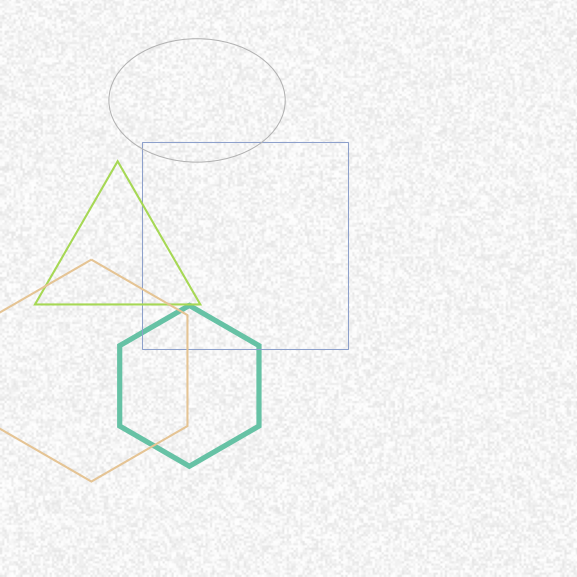[{"shape": "hexagon", "thickness": 2.5, "radius": 0.7, "center": [0.328, 0.331]}, {"shape": "square", "thickness": 0.5, "radius": 0.9, "center": [0.424, 0.574]}, {"shape": "triangle", "thickness": 1, "radius": 0.83, "center": [0.204, 0.555]}, {"shape": "hexagon", "thickness": 1, "radius": 0.96, "center": [0.158, 0.357]}, {"shape": "oval", "thickness": 0.5, "radius": 0.76, "center": [0.341, 0.825]}]